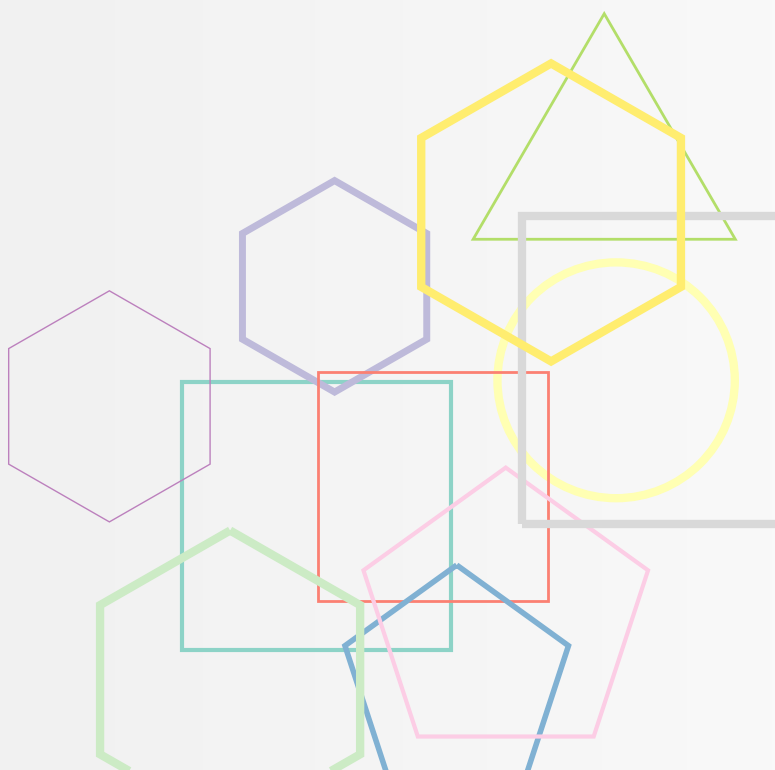[{"shape": "square", "thickness": 1.5, "radius": 0.87, "center": [0.408, 0.33]}, {"shape": "circle", "thickness": 3, "radius": 0.77, "center": [0.795, 0.506]}, {"shape": "hexagon", "thickness": 2.5, "radius": 0.69, "center": [0.432, 0.628]}, {"shape": "square", "thickness": 1, "radius": 0.74, "center": [0.559, 0.368]}, {"shape": "pentagon", "thickness": 2, "radius": 0.76, "center": [0.589, 0.115]}, {"shape": "triangle", "thickness": 1, "radius": 0.98, "center": [0.78, 0.787]}, {"shape": "pentagon", "thickness": 1.5, "radius": 0.97, "center": [0.653, 0.2]}, {"shape": "square", "thickness": 3, "radius": 1.0, "center": [0.873, 0.519]}, {"shape": "hexagon", "thickness": 0.5, "radius": 0.75, "center": [0.141, 0.472]}, {"shape": "hexagon", "thickness": 3, "radius": 0.97, "center": [0.297, 0.117]}, {"shape": "hexagon", "thickness": 3, "radius": 0.97, "center": [0.711, 0.724]}]